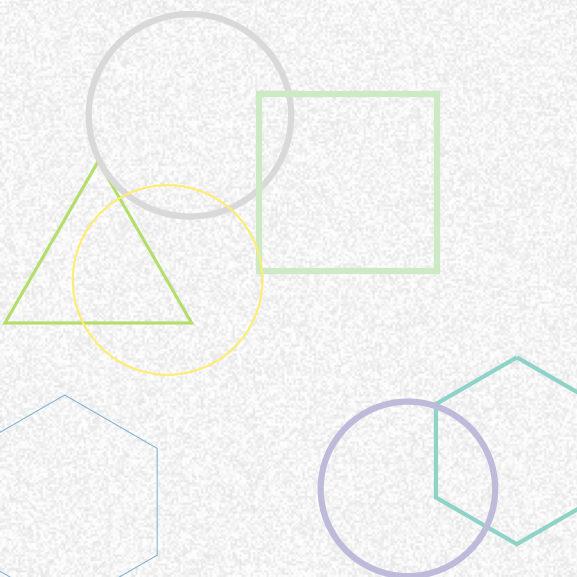[{"shape": "hexagon", "thickness": 2, "radius": 0.81, "center": [0.895, 0.219]}, {"shape": "circle", "thickness": 3, "radius": 0.76, "center": [0.706, 0.153]}, {"shape": "hexagon", "thickness": 0.5, "radius": 0.92, "center": [0.112, 0.13]}, {"shape": "triangle", "thickness": 1.5, "radius": 0.93, "center": [0.17, 0.533]}, {"shape": "circle", "thickness": 3, "radius": 0.88, "center": [0.329, 0.799]}, {"shape": "square", "thickness": 3, "radius": 0.77, "center": [0.603, 0.683]}, {"shape": "circle", "thickness": 1, "radius": 0.82, "center": [0.29, 0.514]}]